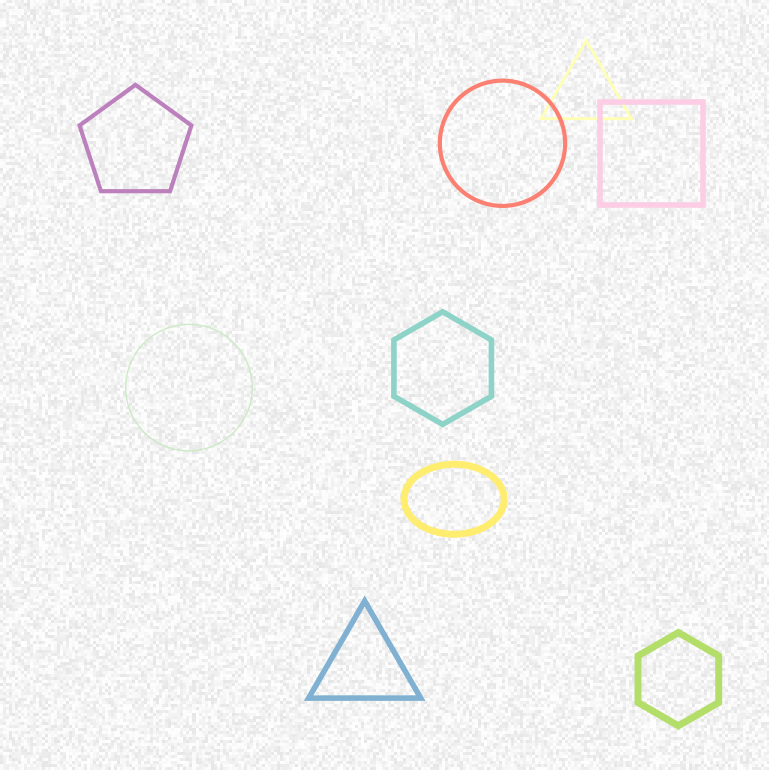[{"shape": "hexagon", "thickness": 2, "radius": 0.37, "center": [0.575, 0.522]}, {"shape": "triangle", "thickness": 1, "radius": 0.34, "center": [0.761, 0.88]}, {"shape": "circle", "thickness": 1.5, "radius": 0.41, "center": [0.653, 0.814]}, {"shape": "triangle", "thickness": 2, "radius": 0.42, "center": [0.474, 0.135]}, {"shape": "hexagon", "thickness": 2.5, "radius": 0.3, "center": [0.881, 0.118]}, {"shape": "square", "thickness": 2, "radius": 0.33, "center": [0.846, 0.8]}, {"shape": "pentagon", "thickness": 1.5, "radius": 0.38, "center": [0.176, 0.813]}, {"shape": "circle", "thickness": 0.5, "radius": 0.41, "center": [0.245, 0.497]}, {"shape": "oval", "thickness": 2.5, "radius": 0.33, "center": [0.59, 0.352]}]